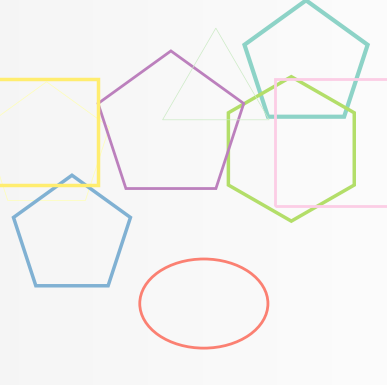[{"shape": "pentagon", "thickness": 3, "radius": 0.84, "center": [0.79, 0.832]}, {"shape": "pentagon", "thickness": 0.5, "radius": 0.85, "center": [0.12, 0.617]}, {"shape": "oval", "thickness": 2, "radius": 0.83, "center": [0.526, 0.212]}, {"shape": "pentagon", "thickness": 2.5, "radius": 0.79, "center": [0.186, 0.386]}, {"shape": "hexagon", "thickness": 2.5, "radius": 0.94, "center": [0.752, 0.613]}, {"shape": "square", "thickness": 2, "radius": 0.82, "center": [0.874, 0.629]}, {"shape": "pentagon", "thickness": 2, "radius": 0.99, "center": [0.441, 0.67]}, {"shape": "triangle", "thickness": 0.5, "radius": 0.79, "center": [0.557, 0.768]}, {"shape": "square", "thickness": 2.5, "radius": 0.69, "center": [0.114, 0.656]}]